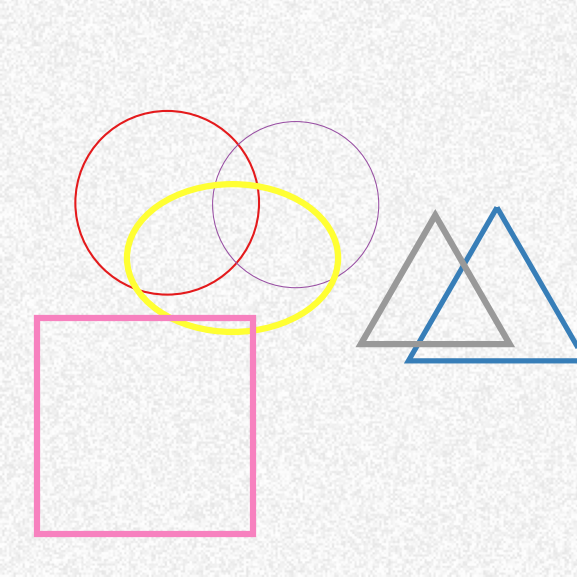[{"shape": "circle", "thickness": 1, "radius": 0.8, "center": [0.29, 0.648]}, {"shape": "triangle", "thickness": 2.5, "radius": 0.89, "center": [0.861, 0.463]}, {"shape": "circle", "thickness": 0.5, "radius": 0.72, "center": [0.512, 0.645]}, {"shape": "oval", "thickness": 3, "radius": 0.91, "center": [0.403, 0.552]}, {"shape": "square", "thickness": 3, "radius": 0.94, "center": [0.251, 0.262]}, {"shape": "triangle", "thickness": 3, "radius": 0.74, "center": [0.754, 0.478]}]